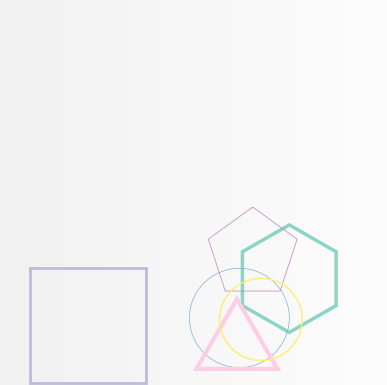[{"shape": "hexagon", "thickness": 2.5, "radius": 0.7, "center": [0.746, 0.276]}, {"shape": "square", "thickness": 2, "radius": 0.74, "center": [0.227, 0.154]}, {"shape": "circle", "thickness": 0.5, "radius": 0.64, "center": [0.618, 0.174]}, {"shape": "triangle", "thickness": 3, "radius": 0.6, "center": [0.611, 0.102]}, {"shape": "pentagon", "thickness": 0.5, "radius": 0.6, "center": [0.652, 0.342]}, {"shape": "circle", "thickness": 1, "radius": 0.53, "center": [0.673, 0.17]}]